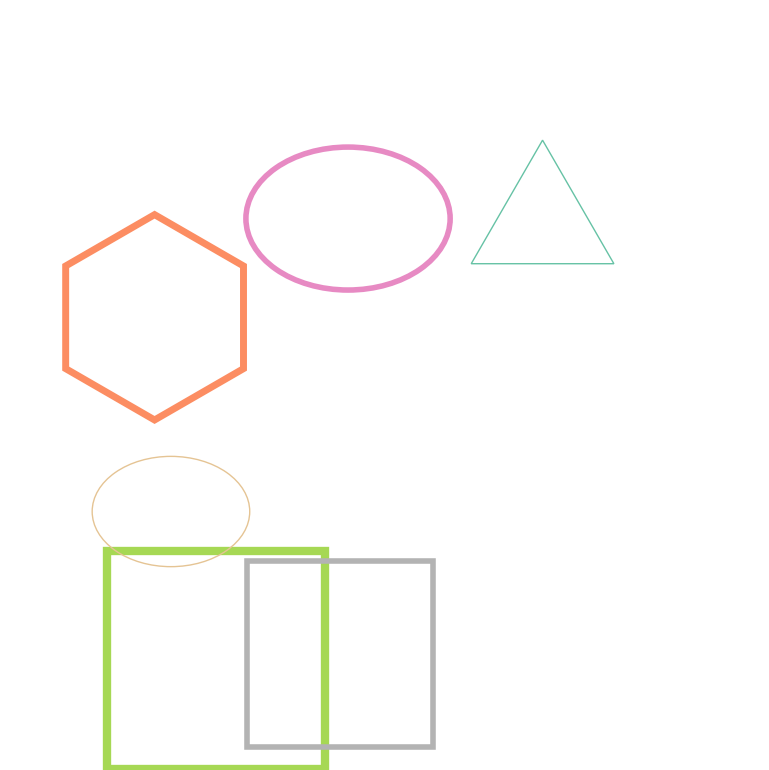[{"shape": "triangle", "thickness": 0.5, "radius": 0.53, "center": [0.705, 0.711]}, {"shape": "hexagon", "thickness": 2.5, "radius": 0.67, "center": [0.201, 0.588]}, {"shape": "oval", "thickness": 2, "radius": 0.66, "center": [0.452, 0.716]}, {"shape": "square", "thickness": 3, "radius": 0.71, "center": [0.281, 0.143]}, {"shape": "oval", "thickness": 0.5, "radius": 0.51, "center": [0.222, 0.336]}, {"shape": "square", "thickness": 2, "radius": 0.6, "center": [0.441, 0.151]}]